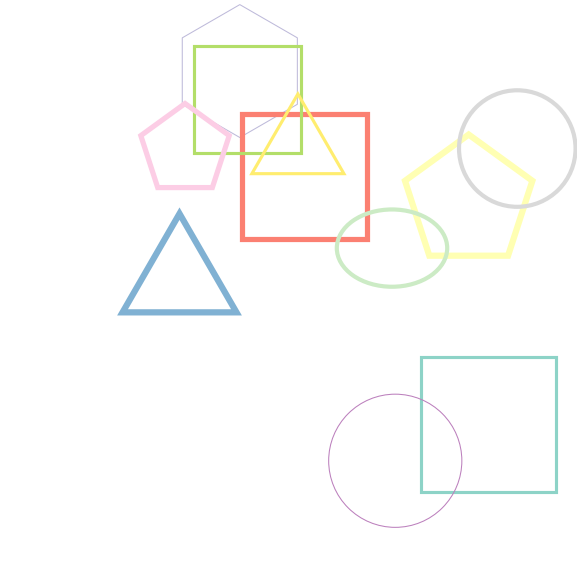[{"shape": "square", "thickness": 1.5, "radius": 0.58, "center": [0.847, 0.264]}, {"shape": "pentagon", "thickness": 3, "radius": 0.58, "center": [0.812, 0.65]}, {"shape": "hexagon", "thickness": 0.5, "radius": 0.58, "center": [0.415, 0.876]}, {"shape": "square", "thickness": 2.5, "radius": 0.54, "center": [0.527, 0.694]}, {"shape": "triangle", "thickness": 3, "radius": 0.57, "center": [0.311, 0.515]}, {"shape": "square", "thickness": 1.5, "radius": 0.46, "center": [0.429, 0.827]}, {"shape": "pentagon", "thickness": 2.5, "radius": 0.4, "center": [0.32, 0.739]}, {"shape": "circle", "thickness": 2, "radius": 0.5, "center": [0.896, 0.742]}, {"shape": "circle", "thickness": 0.5, "radius": 0.58, "center": [0.684, 0.201]}, {"shape": "oval", "thickness": 2, "radius": 0.48, "center": [0.679, 0.57]}, {"shape": "triangle", "thickness": 1.5, "radius": 0.46, "center": [0.516, 0.744]}]